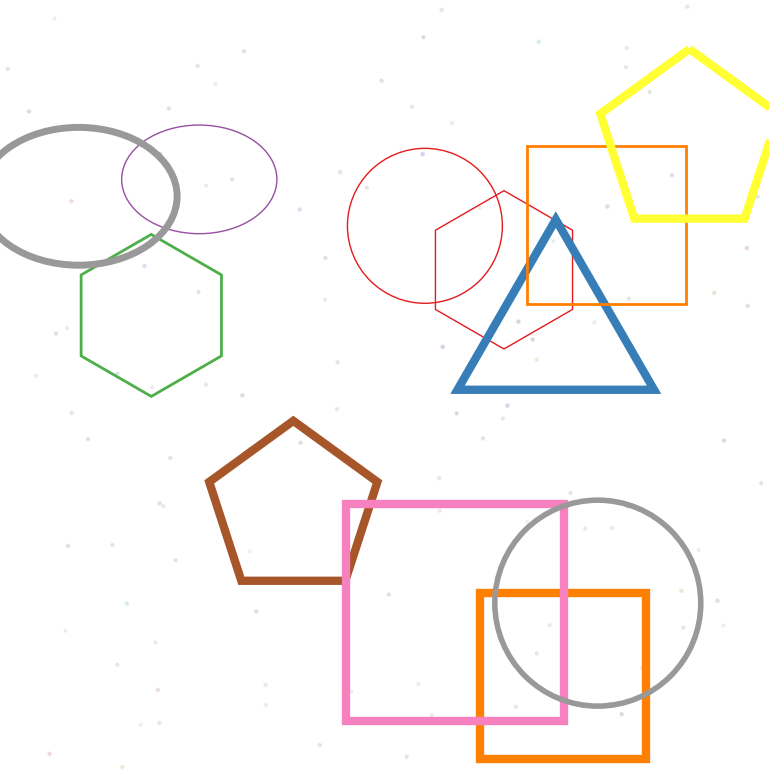[{"shape": "circle", "thickness": 0.5, "radius": 0.5, "center": [0.552, 0.707]}, {"shape": "hexagon", "thickness": 0.5, "radius": 0.51, "center": [0.655, 0.65]}, {"shape": "triangle", "thickness": 3, "radius": 0.74, "center": [0.722, 0.568]}, {"shape": "hexagon", "thickness": 1, "radius": 0.53, "center": [0.196, 0.59]}, {"shape": "oval", "thickness": 0.5, "radius": 0.5, "center": [0.259, 0.767]}, {"shape": "square", "thickness": 3, "radius": 0.54, "center": [0.731, 0.122]}, {"shape": "square", "thickness": 1, "radius": 0.51, "center": [0.788, 0.708]}, {"shape": "pentagon", "thickness": 3, "radius": 0.61, "center": [0.895, 0.815]}, {"shape": "pentagon", "thickness": 3, "radius": 0.57, "center": [0.381, 0.339]}, {"shape": "square", "thickness": 3, "radius": 0.71, "center": [0.591, 0.204]}, {"shape": "circle", "thickness": 2, "radius": 0.67, "center": [0.776, 0.217]}, {"shape": "oval", "thickness": 2.5, "radius": 0.64, "center": [0.102, 0.745]}]